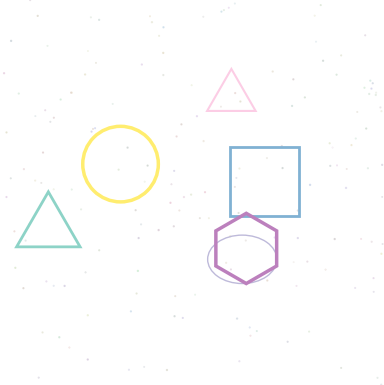[{"shape": "triangle", "thickness": 2, "radius": 0.48, "center": [0.126, 0.406]}, {"shape": "oval", "thickness": 1, "radius": 0.45, "center": [0.629, 0.326]}, {"shape": "square", "thickness": 2, "radius": 0.45, "center": [0.687, 0.529]}, {"shape": "triangle", "thickness": 1.5, "radius": 0.36, "center": [0.601, 0.748]}, {"shape": "hexagon", "thickness": 2.5, "radius": 0.46, "center": [0.64, 0.355]}, {"shape": "circle", "thickness": 2.5, "radius": 0.49, "center": [0.313, 0.574]}]